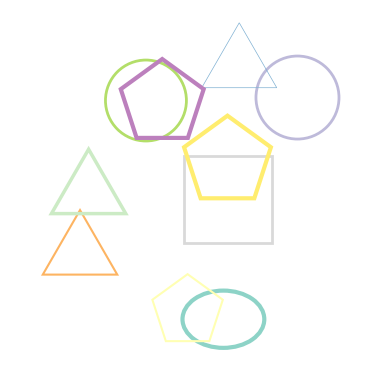[{"shape": "oval", "thickness": 3, "radius": 0.53, "center": [0.58, 0.171]}, {"shape": "pentagon", "thickness": 1.5, "radius": 0.48, "center": [0.487, 0.192]}, {"shape": "circle", "thickness": 2, "radius": 0.54, "center": [0.773, 0.747]}, {"shape": "triangle", "thickness": 0.5, "radius": 0.56, "center": [0.621, 0.828]}, {"shape": "triangle", "thickness": 1.5, "radius": 0.56, "center": [0.208, 0.343]}, {"shape": "circle", "thickness": 2, "radius": 0.53, "center": [0.379, 0.739]}, {"shape": "square", "thickness": 2, "radius": 0.57, "center": [0.592, 0.481]}, {"shape": "pentagon", "thickness": 3, "radius": 0.57, "center": [0.421, 0.733]}, {"shape": "triangle", "thickness": 2.5, "radius": 0.56, "center": [0.23, 0.501]}, {"shape": "pentagon", "thickness": 3, "radius": 0.59, "center": [0.591, 0.581]}]